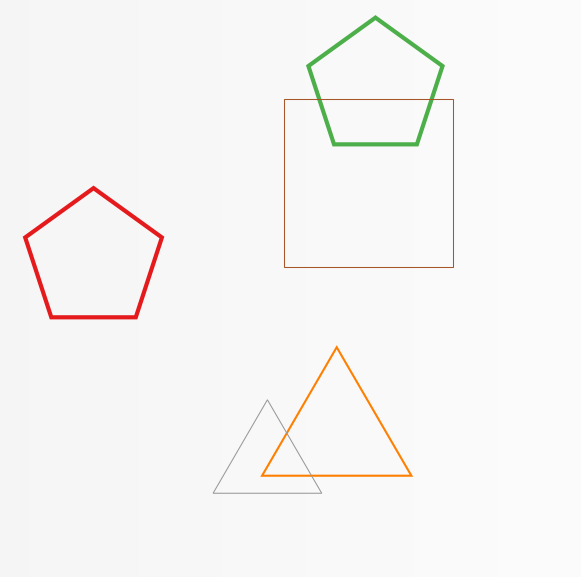[{"shape": "pentagon", "thickness": 2, "radius": 0.62, "center": [0.161, 0.55]}, {"shape": "pentagon", "thickness": 2, "radius": 0.61, "center": [0.646, 0.847]}, {"shape": "triangle", "thickness": 1, "radius": 0.74, "center": [0.579, 0.25]}, {"shape": "square", "thickness": 0.5, "radius": 0.73, "center": [0.634, 0.683]}, {"shape": "triangle", "thickness": 0.5, "radius": 0.54, "center": [0.46, 0.199]}]